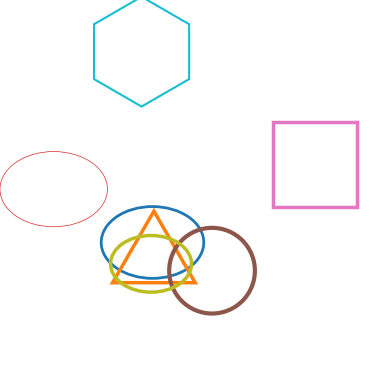[{"shape": "oval", "thickness": 2, "radius": 0.67, "center": [0.396, 0.37]}, {"shape": "triangle", "thickness": 2.5, "radius": 0.62, "center": [0.4, 0.328]}, {"shape": "oval", "thickness": 0.5, "radius": 0.7, "center": [0.139, 0.509]}, {"shape": "circle", "thickness": 3, "radius": 0.56, "center": [0.551, 0.297]}, {"shape": "square", "thickness": 2.5, "radius": 0.55, "center": [0.818, 0.572]}, {"shape": "oval", "thickness": 2.5, "radius": 0.53, "center": [0.392, 0.315]}, {"shape": "hexagon", "thickness": 1.5, "radius": 0.71, "center": [0.368, 0.866]}]